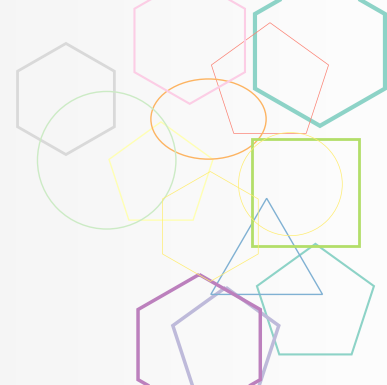[{"shape": "hexagon", "thickness": 3, "radius": 0.97, "center": [0.826, 0.867]}, {"shape": "pentagon", "thickness": 1.5, "radius": 0.79, "center": [0.814, 0.208]}, {"shape": "pentagon", "thickness": 1, "radius": 0.71, "center": [0.415, 0.542]}, {"shape": "pentagon", "thickness": 2.5, "radius": 0.72, "center": [0.583, 0.11]}, {"shape": "pentagon", "thickness": 0.5, "radius": 0.79, "center": [0.697, 0.782]}, {"shape": "triangle", "thickness": 1, "radius": 0.83, "center": [0.688, 0.319]}, {"shape": "oval", "thickness": 1, "radius": 0.74, "center": [0.538, 0.691]}, {"shape": "square", "thickness": 2, "radius": 0.69, "center": [0.788, 0.5]}, {"shape": "hexagon", "thickness": 1.5, "radius": 0.82, "center": [0.49, 0.895]}, {"shape": "hexagon", "thickness": 2, "radius": 0.72, "center": [0.17, 0.743]}, {"shape": "hexagon", "thickness": 2.5, "radius": 0.91, "center": [0.514, 0.105]}, {"shape": "circle", "thickness": 1, "radius": 0.89, "center": [0.275, 0.584]}, {"shape": "circle", "thickness": 0.5, "radius": 0.67, "center": [0.749, 0.522]}, {"shape": "hexagon", "thickness": 0.5, "radius": 0.71, "center": [0.543, 0.412]}]